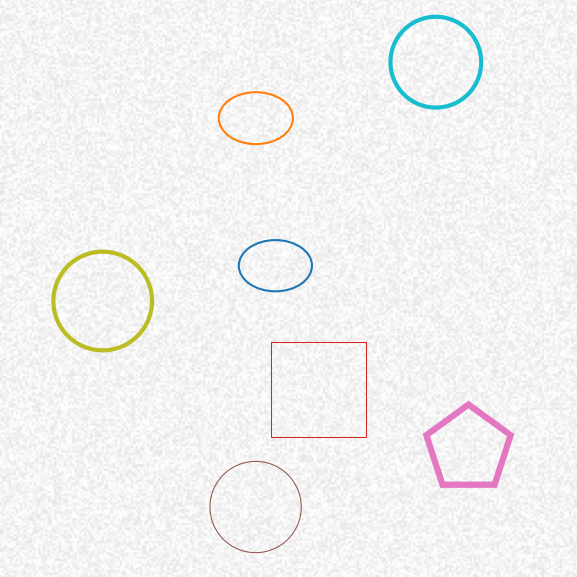[{"shape": "oval", "thickness": 1, "radius": 0.32, "center": [0.477, 0.539]}, {"shape": "oval", "thickness": 1, "radius": 0.32, "center": [0.443, 0.795]}, {"shape": "square", "thickness": 0.5, "radius": 0.41, "center": [0.552, 0.325]}, {"shape": "circle", "thickness": 0.5, "radius": 0.4, "center": [0.443, 0.121]}, {"shape": "pentagon", "thickness": 3, "radius": 0.38, "center": [0.811, 0.222]}, {"shape": "circle", "thickness": 2, "radius": 0.43, "center": [0.178, 0.478]}, {"shape": "circle", "thickness": 2, "radius": 0.39, "center": [0.755, 0.891]}]